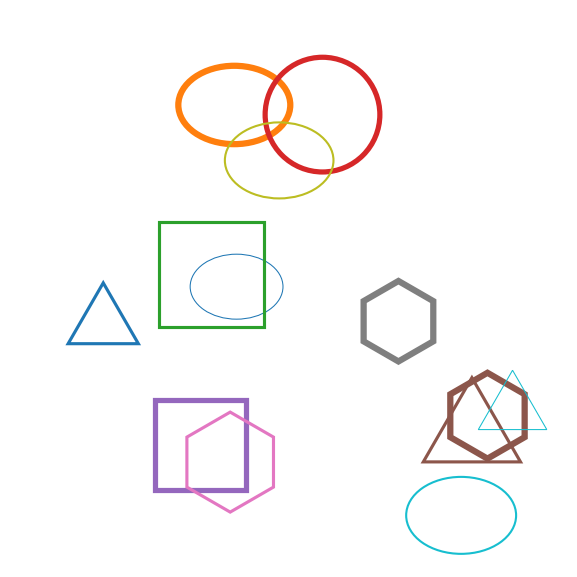[{"shape": "oval", "thickness": 0.5, "radius": 0.4, "center": [0.41, 0.503]}, {"shape": "triangle", "thickness": 1.5, "radius": 0.35, "center": [0.179, 0.439]}, {"shape": "oval", "thickness": 3, "radius": 0.48, "center": [0.406, 0.817]}, {"shape": "square", "thickness": 1.5, "radius": 0.45, "center": [0.366, 0.524]}, {"shape": "circle", "thickness": 2.5, "radius": 0.5, "center": [0.558, 0.801]}, {"shape": "square", "thickness": 2.5, "radius": 0.39, "center": [0.347, 0.229]}, {"shape": "hexagon", "thickness": 3, "radius": 0.37, "center": [0.844, 0.279]}, {"shape": "triangle", "thickness": 1.5, "radius": 0.49, "center": [0.817, 0.248]}, {"shape": "hexagon", "thickness": 1.5, "radius": 0.43, "center": [0.399, 0.199]}, {"shape": "hexagon", "thickness": 3, "radius": 0.35, "center": [0.69, 0.443]}, {"shape": "oval", "thickness": 1, "radius": 0.47, "center": [0.483, 0.721]}, {"shape": "oval", "thickness": 1, "radius": 0.48, "center": [0.799, 0.107]}, {"shape": "triangle", "thickness": 0.5, "radius": 0.34, "center": [0.888, 0.29]}]